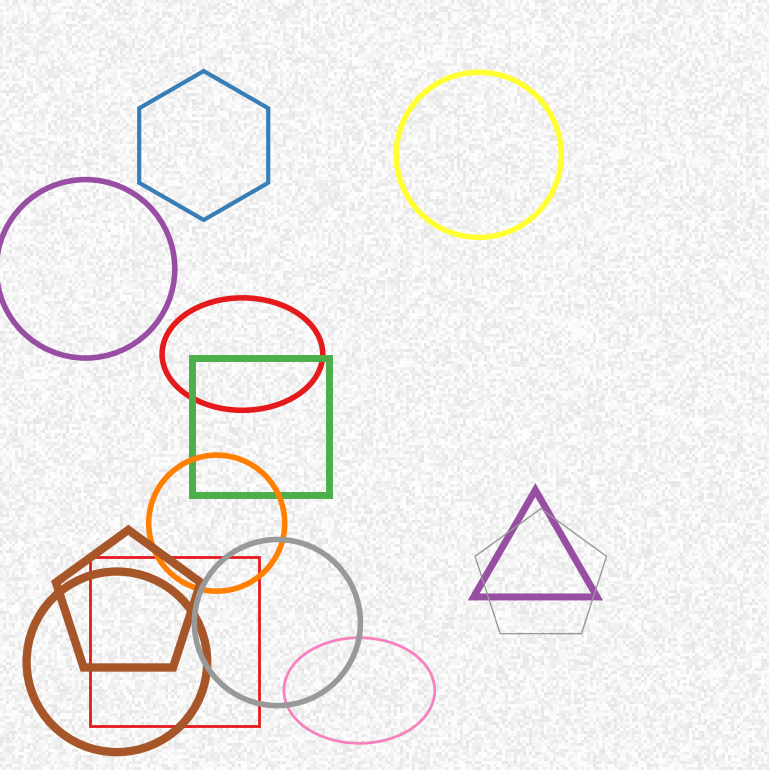[{"shape": "oval", "thickness": 2, "radius": 0.52, "center": [0.315, 0.54]}, {"shape": "square", "thickness": 1, "radius": 0.55, "center": [0.226, 0.167]}, {"shape": "hexagon", "thickness": 1.5, "radius": 0.48, "center": [0.265, 0.811]}, {"shape": "square", "thickness": 2.5, "radius": 0.45, "center": [0.338, 0.446]}, {"shape": "circle", "thickness": 2, "radius": 0.58, "center": [0.111, 0.651]}, {"shape": "triangle", "thickness": 2.5, "radius": 0.46, "center": [0.695, 0.271]}, {"shape": "circle", "thickness": 2, "radius": 0.44, "center": [0.281, 0.321]}, {"shape": "circle", "thickness": 2, "radius": 0.54, "center": [0.622, 0.799]}, {"shape": "circle", "thickness": 3, "radius": 0.59, "center": [0.152, 0.14]}, {"shape": "pentagon", "thickness": 3, "radius": 0.49, "center": [0.167, 0.213]}, {"shape": "oval", "thickness": 1, "radius": 0.49, "center": [0.467, 0.103]}, {"shape": "pentagon", "thickness": 0.5, "radius": 0.45, "center": [0.702, 0.25]}, {"shape": "circle", "thickness": 2, "radius": 0.54, "center": [0.36, 0.191]}]